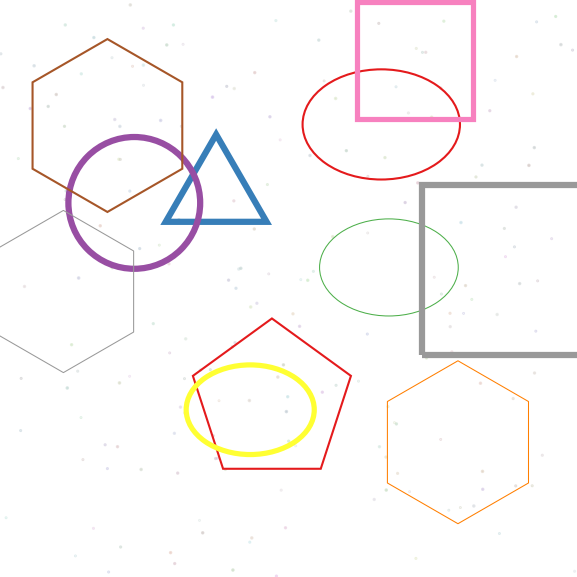[{"shape": "pentagon", "thickness": 1, "radius": 0.72, "center": [0.471, 0.304]}, {"shape": "oval", "thickness": 1, "radius": 0.68, "center": [0.66, 0.784]}, {"shape": "triangle", "thickness": 3, "radius": 0.5, "center": [0.374, 0.665]}, {"shape": "oval", "thickness": 0.5, "radius": 0.6, "center": [0.673, 0.536]}, {"shape": "circle", "thickness": 3, "radius": 0.57, "center": [0.233, 0.648]}, {"shape": "hexagon", "thickness": 0.5, "radius": 0.71, "center": [0.793, 0.233]}, {"shape": "oval", "thickness": 2.5, "radius": 0.55, "center": [0.433, 0.29]}, {"shape": "hexagon", "thickness": 1, "radius": 0.75, "center": [0.186, 0.782]}, {"shape": "square", "thickness": 2.5, "radius": 0.5, "center": [0.718, 0.894]}, {"shape": "hexagon", "thickness": 0.5, "radius": 0.7, "center": [0.11, 0.494]}, {"shape": "square", "thickness": 3, "radius": 0.74, "center": [0.879, 0.532]}]